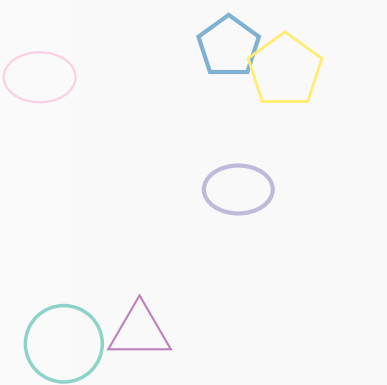[{"shape": "circle", "thickness": 2.5, "radius": 0.5, "center": [0.165, 0.107]}, {"shape": "oval", "thickness": 3, "radius": 0.44, "center": [0.615, 0.508]}, {"shape": "pentagon", "thickness": 3, "radius": 0.41, "center": [0.59, 0.879]}, {"shape": "oval", "thickness": 1.5, "radius": 0.46, "center": [0.102, 0.799]}, {"shape": "triangle", "thickness": 1.5, "radius": 0.47, "center": [0.36, 0.139]}, {"shape": "pentagon", "thickness": 2, "radius": 0.5, "center": [0.736, 0.817]}]